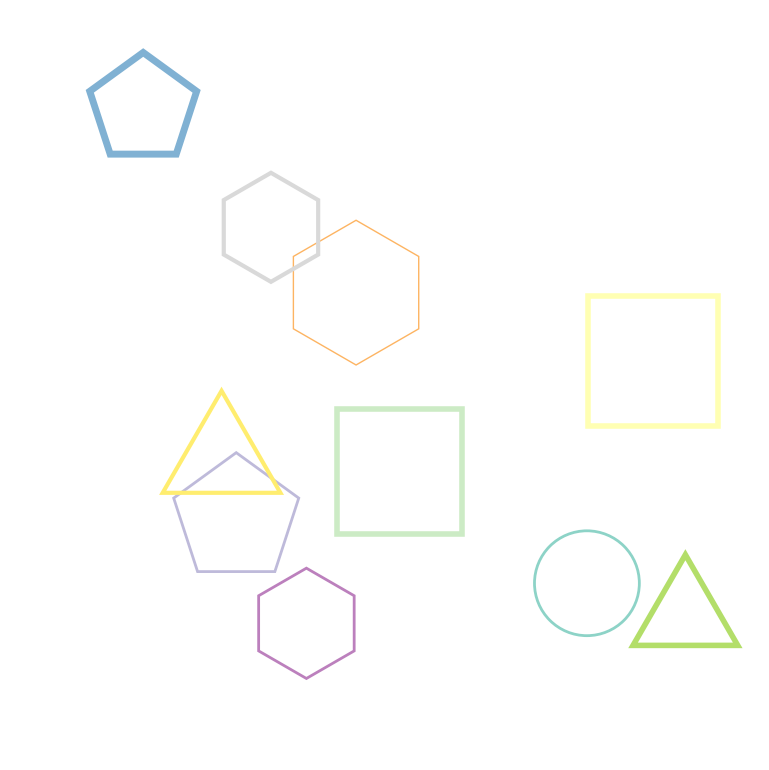[{"shape": "circle", "thickness": 1, "radius": 0.34, "center": [0.762, 0.243]}, {"shape": "square", "thickness": 2, "radius": 0.42, "center": [0.848, 0.531]}, {"shape": "pentagon", "thickness": 1, "radius": 0.43, "center": [0.307, 0.327]}, {"shape": "pentagon", "thickness": 2.5, "radius": 0.36, "center": [0.186, 0.859]}, {"shape": "hexagon", "thickness": 0.5, "radius": 0.47, "center": [0.462, 0.62]}, {"shape": "triangle", "thickness": 2, "radius": 0.39, "center": [0.89, 0.201]}, {"shape": "hexagon", "thickness": 1.5, "radius": 0.35, "center": [0.352, 0.705]}, {"shape": "hexagon", "thickness": 1, "radius": 0.36, "center": [0.398, 0.19]}, {"shape": "square", "thickness": 2, "radius": 0.41, "center": [0.519, 0.387]}, {"shape": "triangle", "thickness": 1.5, "radius": 0.44, "center": [0.288, 0.404]}]